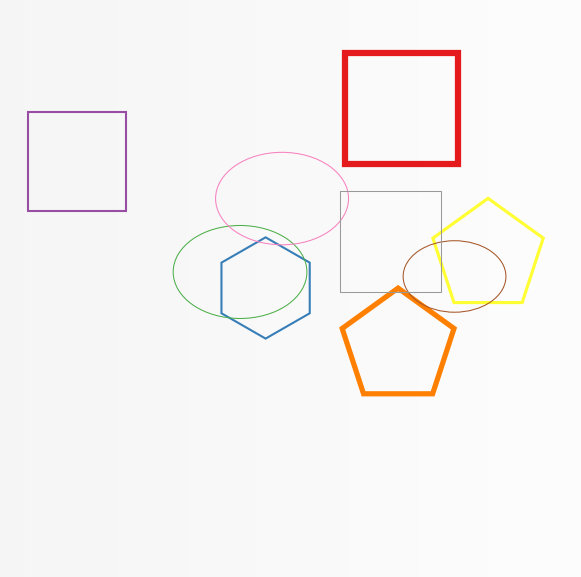[{"shape": "square", "thickness": 3, "radius": 0.48, "center": [0.691, 0.811]}, {"shape": "hexagon", "thickness": 1, "radius": 0.44, "center": [0.457, 0.5]}, {"shape": "oval", "thickness": 0.5, "radius": 0.58, "center": [0.413, 0.528]}, {"shape": "square", "thickness": 1, "radius": 0.42, "center": [0.132, 0.719]}, {"shape": "pentagon", "thickness": 2.5, "radius": 0.51, "center": [0.685, 0.399]}, {"shape": "pentagon", "thickness": 1.5, "radius": 0.5, "center": [0.84, 0.556]}, {"shape": "oval", "thickness": 0.5, "radius": 0.44, "center": [0.782, 0.52]}, {"shape": "oval", "thickness": 0.5, "radius": 0.57, "center": [0.485, 0.655]}, {"shape": "square", "thickness": 0.5, "radius": 0.44, "center": [0.671, 0.581]}]